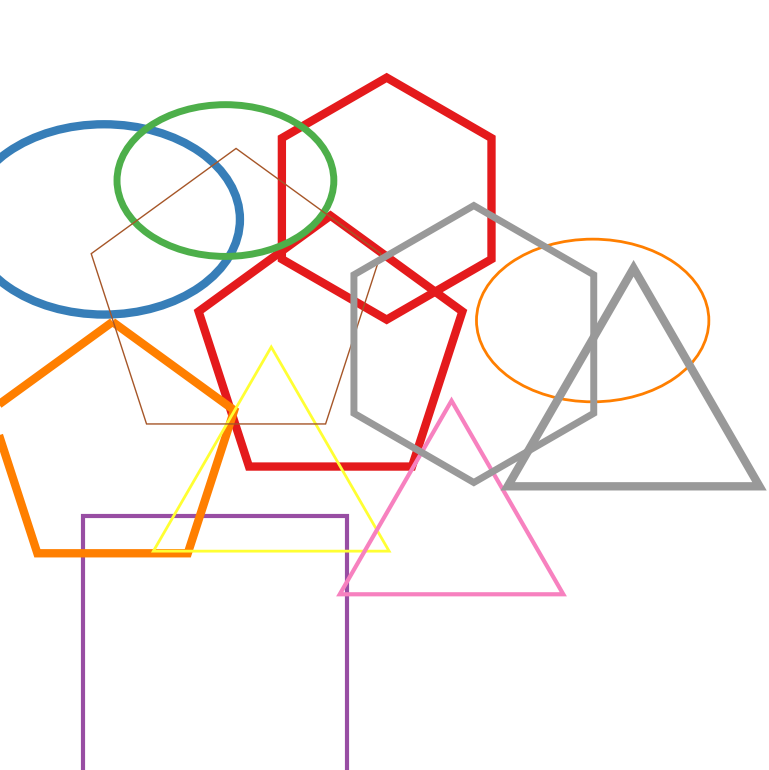[{"shape": "pentagon", "thickness": 3, "radius": 0.9, "center": [0.429, 0.54]}, {"shape": "hexagon", "thickness": 3, "radius": 0.79, "center": [0.502, 0.742]}, {"shape": "oval", "thickness": 3, "radius": 0.88, "center": [0.135, 0.715]}, {"shape": "oval", "thickness": 2.5, "radius": 0.7, "center": [0.293, 0.766]}, {"shape": "square", "thickness": 1.5, "radius": 0.86, "center": [0.279, 0.158]}, {"shape": "pentagon", "thickness": 3, "radius": 0.83, "center": [0.146, 0.416]}, {"shape": "oval", "thickness": 1, "radius": 0.75, "center": [0.77, 0.584]}, {"shape": "triangle", "thickness": 1, "radius": 0.88, "center": [0.352, 0.373]}, {"shape": "pentagon", "thickness": 0.5, "radius": 0.99, "center": [0.307, 0.609]}, {"shape": "triangle", "thickness": 1.5, "radius": 0.84, "center": [0.586, 0.312]}, {"shape": "hexagon", "thickness": 2.5, "radius": 0.9, "center": [0.615, 0.553]}, {"shape": "triangle", "thickness": 3, "radius": 0.94, "center": [0.823, 0.463]}]